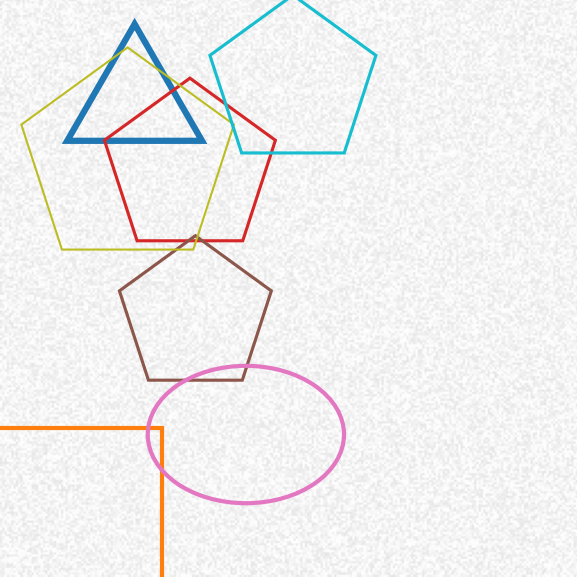[{"shape": "triangle", "thickness": 3, "radius": 0.67, "center": [0.233, 0.823]}, {"shape": "square", "thickness": 2, "radius": 0.78, "center": [0.124, 0.102]}, {"shape": "pentagon", "thickness": 1.5, "radius": 0.78, "center": [0.329, 0.708]}, {"shape": "pentagon", "thickness": 1.5, "radius": 0.69, "center": [0.338, 0.453]}, {"shape": "oval", "thickness": 2, "radius": 0.85, "center": [0.426, 0.247]}, {"shape": "pentagon", "thickness": 1, "radius": 0.97, "center": [0.221, 0.724]}, {"shape": "pentagon", "thickness": 1.5, "radius": 0.76, "center": [0.507, 0.857]}]